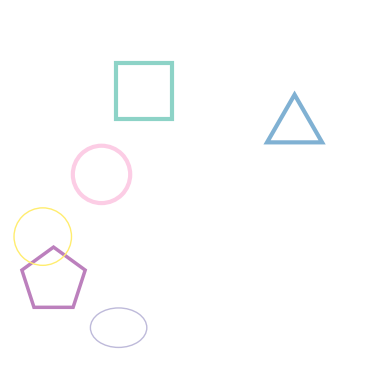[{"shape": "square", "thickness": 3, "radius": 0.36, "center": [0.373, 0.763]}, {"shape": "oval", "thickness": 1, "radius": 0.37, "center": [0.308, 0.149]}, {"shape": "triangle", "thickness": 3, "radius": 0.41, "center": [0.765, 0.671]}, {"shape": "circle", "thickness": 3, "radius": 0.37, "center": [0.264, 0.547]}, {"shape": "pentagon", "thickness": 2.5, "radius": 0.43, "center": [0.139, 0.272]}, {"shape": "circle", "thickness": 1, "radius": 0.37, "center": [0.111, 0.385]}]